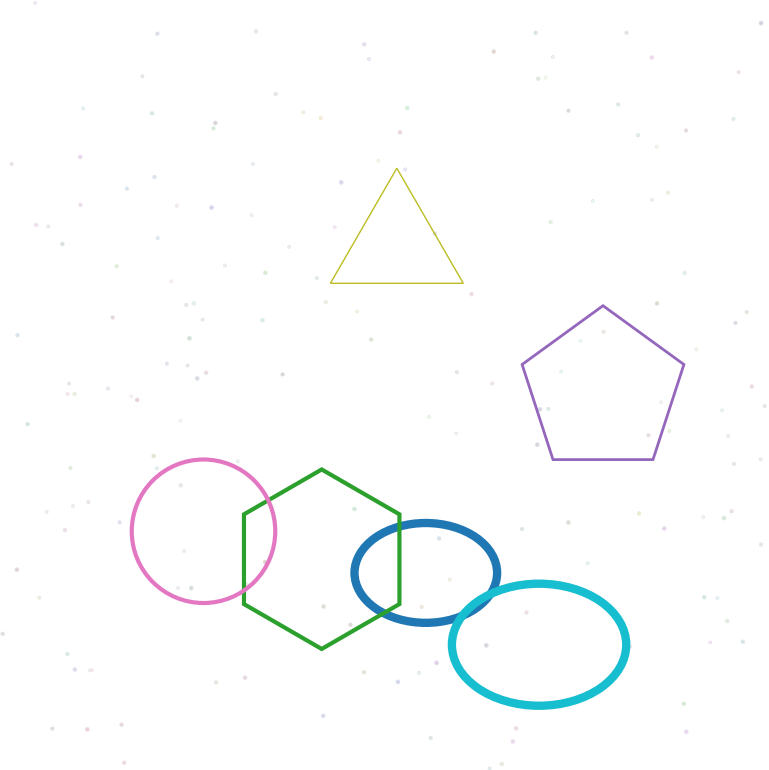[{"shape": "oval", "thickness": 3, "radius": 0.46, "center": [0.553, 0.256]}, {"shape": "hexagon", "thickness": 1.5, "radius": 0.58, "center": [0.418, 0.274]}, {"shape": "pentagon", "thickness": 1, "radius": 0.55, "center": [0.783, 0.492]}, {"shape": "circle", "thickness": 1.5, "radius": 0.47, "center": [0.264, 0.31]}, {"shape": "triangle", "thickness": 0.5, "radius": 0.5, "center": [0.515, 0.682]}, {"shape": "oval", "thickness": 3, "radius": 0.57, "center": [0.7, 0.163]}]